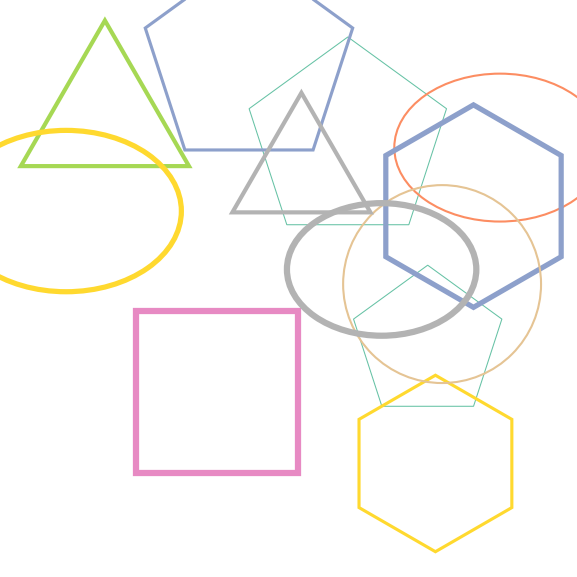[{"shape": "pentagon", "thickness": 0.5, "radius": 0.9, "center": [0.602, 0.755]}, {"shape": "pentagon", "thickness": 0.5, "radius": 0.68, "center": [0.741, 0.405]}, {"shape": "oval", "thickness": 1, "radius": 0.91, "center": [0.866, 0.744]}, {"shape": "hexagon", "thickness": 2.5, "radius": 0.88, "center": [0.82, 0.642]}, {"shape": "pentagon", "thickness": 1.5, "radius": 0.94, "center": [0.431, 0.892]}, {"shape": "square", "thickness": 3, "radius": 0.7, "center": [0.376, 0.32]}, {"shape": "triangle", "thickness": 2, "radius": 0.84, "center": [0.182, 0.796]}, {"shape": "hexagon", "thickness": 1.5, "radius": 0.76, "center": [0.754, 0.197]}, {"shape": "oval", "thickness": 2.5, "radius": 1.0, "center": [0.114, 0.634]}, {"shape": "circle", "thickness": 1, "radius": 0.86, "center": [0.766, 0.507]}, {"shape": "triangle", "thickness": 2, "radius": 0.69, "center": [0.522, 0.7]}, {"shape": "oval", "thickness": 3, "radius": 0.82, "center": [0.661, 0.533]}]